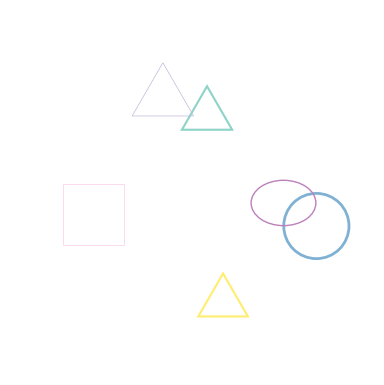[{"shape": "triangle", "thickness": 1.5, "radius": 0.38, "center": [0.538, 0.701]}, {"shape": "triangle", "thickness": 0.5, "radius": 0.46, "center": [0.423, 0.745]}, {"shape": "circle", "thickness": 2, "radius": 0.42, "center": [0.822, 0.413]}, {"shape": "square", "thickness": 0.5, "radius": 0.4, "center": [0.243, 0.443]}, {"shape": "oval", "thickness": 1, "radius": 0.42, "center": [0.736, 0.473]}, {"shape": "triangle", "thickness": 1.5, "radius": 0.37, "center": [0.579, 0.215]}]